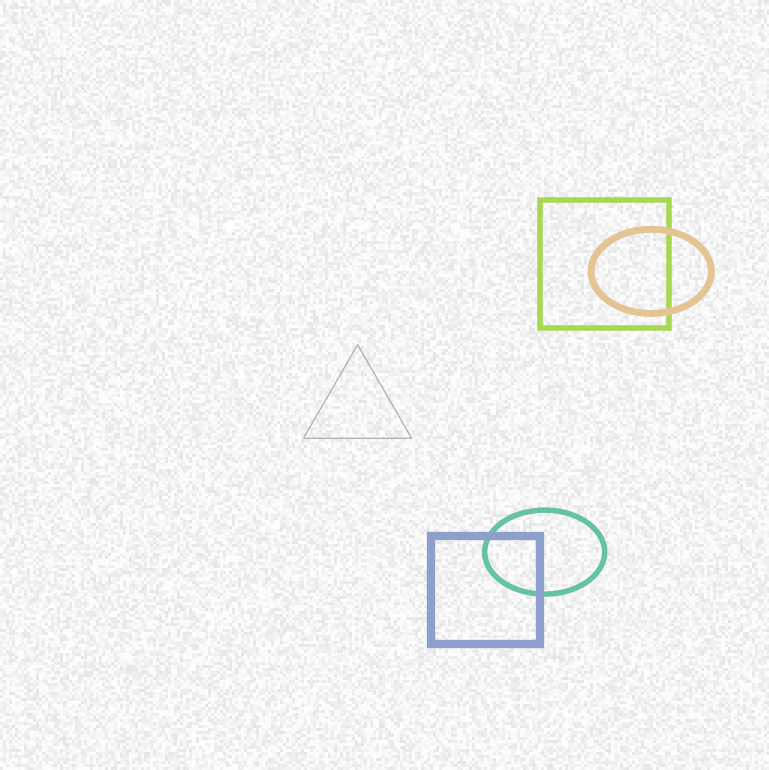[{"shape": "oval", "thickness": 2, "radius": 0.39, "center": [0.707, 0.283]}, {"shape": "square", "thickness": 3, "radius": 0.35, "center": [0.63, 0.234]}, {"shape": "square", "thickness": 2, "radius": 0.42, "center": [0.785, 0.657]}, {"shape": "oval", "thickness": 2.5, "radius": 0.39, "center": [0.846, 0.648]}, {"shape": "triangle", "thickness": 0.5, "radius": 0.41, "center": [0.464, 0.471]}]